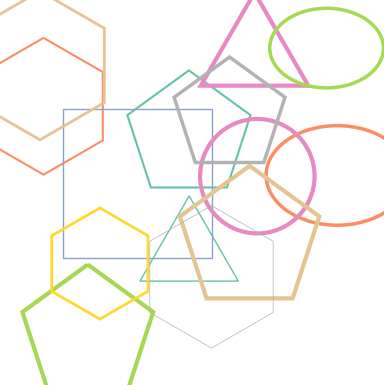[{"shape": "pentagon", "thickness": 1.5, "radius": 0.84, "center": [0.491, 0.649]}, {"shape": "triangle", "thickness": 1, "radius": 0.74, "center": [0.491, 0.344]}, {"shape": "hexagon", "thickness": 1.5, "radius": 0.89, "center": [0.113, 0.724]}, {"shape": "oval", "thickness": 2.5, "radius": 0.92, "center": [0.876, 0.544]}, {"shape": "square", "thickness": 1, "radius": 0.97, "center": [0.357, 0.524]}, {"shape": "triangle", "thickness": 3, "radius": 0.81, "center": [0.661, 0.858]}, {"shape": "circle", "thickness": 3, "radius": 0.74, "center": [0.668, 0.542]}, {"shape": "oval", "thickness": 2.5, "radius": 0.74, "center": [0.848, 0.875]}, {"shape": "pentagon", "thickness": 3, "radius": 0.89, "center": [0.228, 0.134]}, {"shape": "hexagon", "thickness": 2, "radius": 0.72, "center": [0.259, 0.316]}, {"shape": "pentagon", "thickness": 3, "radius": 0.95, "center": [0.648, 0.379]}, {"shape": "hexagon", "thickness": 2, "radius": 0.97, "center": [0.104, 0.83]}, {"shape": "pentagon", "thickness": 2.5, "radius": 0.76, "center": [0.596, 0.7]}, {"shape": "hexagon", "thickness": 0.5, "radius": 0.92, "center": [0.549, 0.281]}]